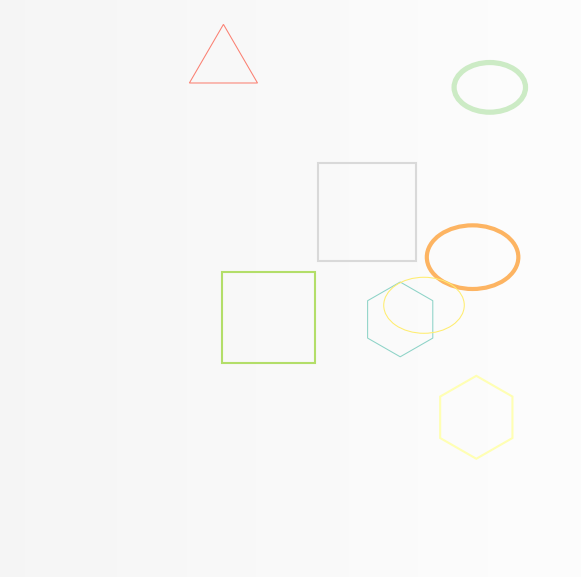[{"shape": "hexagon", "thickness": 0.5, "radius": 0.32, "center": [0.689, 0.446]}, {"shape": "hexagon", "thickness": 1, "radius": 0.36, "center": [0.819, 0.277]}, {"shape": "triangle", "thickness": 0.5, "radius": 0.34, "center": [0.384, 0.889]}, {"shape": "oval", "thickness": 2, "radius": 0.39, "center": [0.813, 0.554]}, {"shape": "square", "thickness": 1, "radius": 0.4, "center": [0.462, 0.449]}, {"shape": "square", "thickness": 1, "radius": 0.42, "center": [0.632, 0.632]}, {"shape": "oval", "thickness": 2.5, "radius": 0.31, "center": [0.843, 0.848]}, {"shape": "oval", "thickness": 0.5, "radius": 0.35, "center": [0.729, 0.471]}]